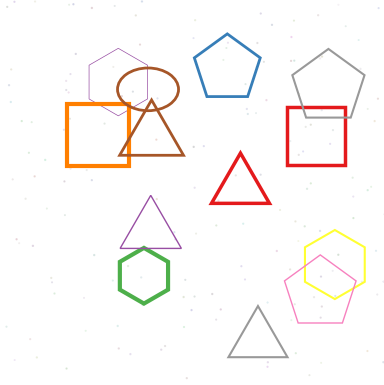[{"shape": "triangle", "thickness": 2.5, "radius": 0.43, "center": [0.625, 0.515]}, {"shape": "square", "thickness": 2.5, "radius": 0.38, "center": [0.822, 0.647]}, {"shape": "pentagon", "thickness": 2, "radius": 0.45, "center": [0.59, 0.822]}, {"shape": "hexagon", "thickness": 3, "radius": 0.36, "center": [0.374, 0.284]}, {"shape": "hexagon", "thickness": 0.5, "radius": 0.44, "center": [0.307, 0.787]}, {"shape": "triangle", "thickness": 1, "radius": 0.46, "center": [0.392, 0.401]}, {"shape": "square", "thickness": 3, "radius": 0.4, "center": [0.254, 0.65]}, {"shape": "hexagon", "thickness": 1.5, "radius": 0.45, "center": [0.87, 0.313]}, {"shape": "oval", "thickness": 2, "radius": 0.4, "center": [0.384, 0.768]}, {"shape": "triangle", "thickness": 2, "radius": 0.48, "center": [0.394, 0.645]}, {"shape": "pentagon", "thickness": 1, "radius": 0.49, "center": [0.832, 0.24]}, {"shape": "pentagon", "thickness": 1.5, "radius": 0.49, "center": [0.853, 0.774]}, {"shape": "triangle", "thickness": 1.5, "radius": 0.44, "center": [0.67, 0.117]}]